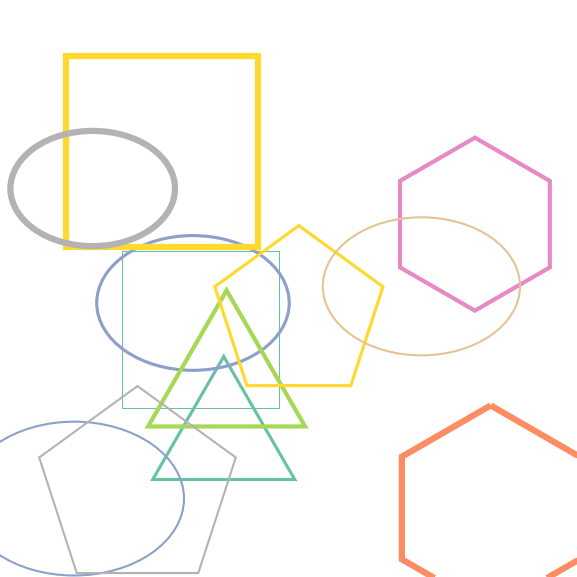[{"shape": "triangle", "thickness": 1.5, "radius": 0.71, "center": [0.387, 0.24]}, {"shape": "square", "thickness": 0.5, "radius": 0.68, "center": [0.347, 0.428]}, {"shape": "hexagon", "thickness": 3, "radius": 0.89, "center": [0.85, 0.12]}, {"shape": "oval", "thickness": 1, "radius": 0.95, "center": [0.128, 0.136]}, {"shape": "oval", "thickness": 1.5, "radius": 0.83, "center": [0.334, 0.475]}, {"shape": "hexagon", "thickness": 2, "radius": 0.75, "center": [0.822, 0.611]}, {"shape": "triangle", "thickness": 2, "radius": 0.79, "center": [0.392, 0.339]}, {"shape": "square", "thickness": 3, "radius": 0.83, "center": [0.281, 0.737]}, {"shape": "pentagon", "thickness": 1.5, "radius": 0.77, "center": [0.518, 0.455]}, {"shape": "oval", "thickness": 1, "radius": 0.85, "center": [0.73, 0.503]}, {"shape": "pentagon", "thickness": 1, "radius": 0.89, "center": [0.238, 0.152]}, {"shape": "oval", "thickness": 3, "radius": 0.71, "center": [0.161, 0.673]}]